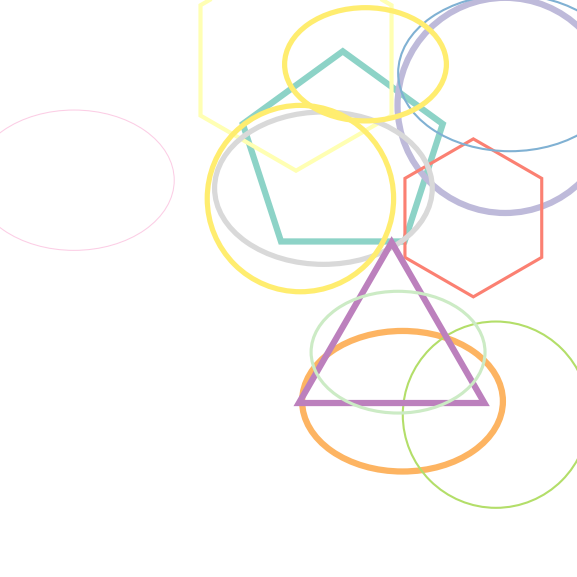[{"shape": "pentagon", "thickness": 3, "radius": 0.91, "center": [0.594, 0.728]}, {"shape": "hexagon", "thickness": 2, "radius": 0.95, "center": [0.513, 0.895]}, {"shape": "circle", "thickness": 3, "radius": 0.93, "center": [0.875, 0.817]}, {"shape": "hexagon", "thickness": 1.5, "radius": 0.68, "center": [0.82, 0.622]}, {"shape": "oval", "thickness": 1, "radius": 0.97, "center": [0.883, 0.873]}, {"shape": "oval", "thickness": 3, "radius": 0.87, "center": [0.697, 0.304]}, {"shape": "circle", "thickness": 1, "radius": 0.81, "center": [0.859, 0.281]}, {"shape": "oval", "thickness": 0.5, "radius": 0.87, "center": [0.128, 0.687]}, {"shape": "oval", "thickness": 2.5, "radius": 0.94, "center": [0.56, 0.673]}, {"shape": "triangle", "thickness": 3, "radius": 0.93, "center": [0.678, 0.394]}, {"shape": "oval", "thickness": 1.5, "radius": 0.75, "center": [0.689, 0.389]}, {"shape": "circle", "thickness": 2.5, "radius": 0.81, "center": [0.52, 0.655]}, {"shape": "oval", "thickness": 2.5, "radius": 0.7, "center": [0.633, 0.888]}]